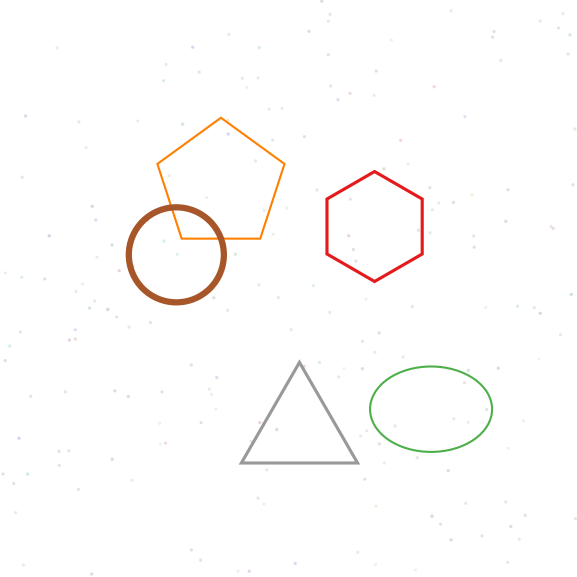[{"shape": "hexagon", "thickness": 1.5, "radius": 0.48, "center": [0.649, 0.607]}, {"shape": "oval", "thickness": 1, "radius": 0.53, "center": [0.746, 0.291]}, {"shape": "pentagon", "thickness": 1, "radius": 0.58, "center": [0.383, 0.68]}, {"shape": "circle", "thickness": 3, "radius": 0.41, "center": [0.305, 0.558]}, {"shape": "triangle", "thickness": 1.5, "radius": 0.58, "center": [0.519, 0.255]}]